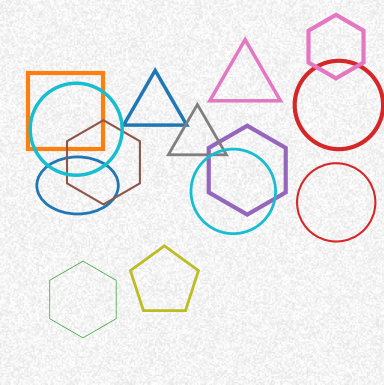[{"shape": "triangle", "thickness": 2.5, "radius": 0.47, "center": [0.403, 0.722]}, {"shape": "oval", "thickness": 2, "radius": 0.53, "center": [0.201, 0.518]}, {"shape": "square", "thickness": 3, "radius": 0.49, "center": [0.17, 0.711]}, {"shape": "hexagon", "thickness": 0.5, "radius": 0.5, "center": [0.215, 0.222]}, {"shape": "circle", "thickness": 1.5, "radius": 0.51, "center": [0.873, 0.474]}, {"shape": "circle", "thickness": 3, "radius": 0.57, "center": [0.88, 0.727]}, {"shape": "hexagon", "thickness": 3, "radius": 0.58, "center": [0.642, 0.558]}, {"shape": "hexagon", "thickness": 1.5, "radius": 0.55, "center": [0.269, 0.578]}, {"shape": "triangle", "thickness": 2.5, "radius": 0.53, "center": [0.637, 0.791]}, {"shape": "hexagon", "thickness": 3, "radius": 0.41, "center": [0.873, 0.879]}, {"shape": "triangle", "thickness": 2, "radius": 0.44, "center": [0.513, 0.642]}, {"shape": "pentagon", "thickness": 2, "radius": 0.46, "center": [0.427, 0.268]}, {"shape": "circle", "thickness": 2, "radius": 0.55, "center": [0.606, 0.503]}, {"shape": "circle", "thickness": 2.5, "radius": 0.6, "center": [0.198, 0.664]}]